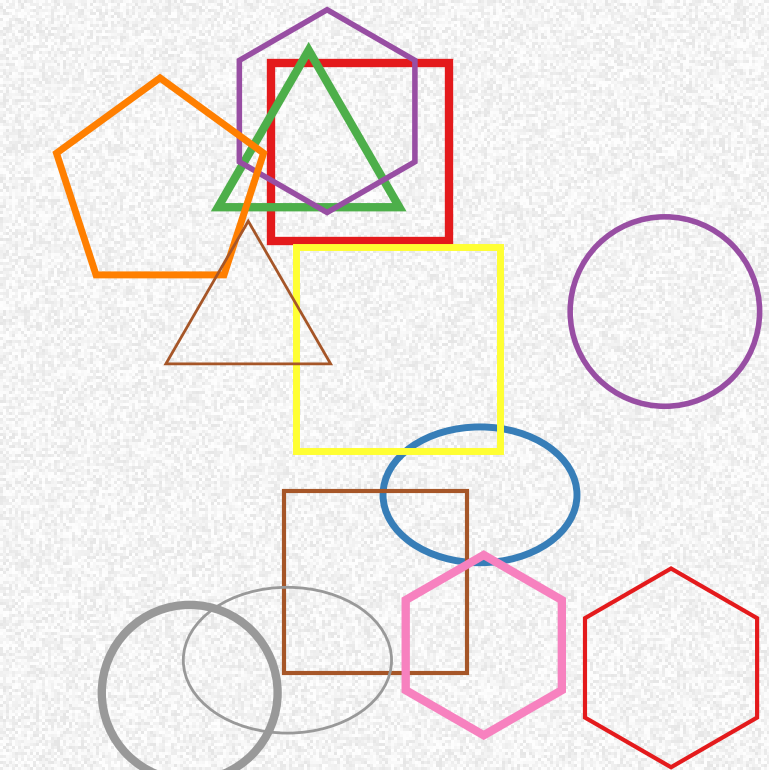[{"shape": "hexagon", "thickness": 1.5, "radius": 0.65, "center": [0.871, 0.133]}, {"shape": "square", "thickness": 3, "radius": 0.58, "center": [0.468, 0.803]}, {"shape": "oval", "thickness": 2.5, "radius": 0.63, "center": [0.623, 0.357]}, {"shape": "triangle", "thickness": 3, "radius": 0.68, "center": [0.401, 0.799]}, {"shape": "circle", "thickness": 2, "radius": 0.62, "center": [0.863, 0.595]}, {"shape": "hexagon", "thickness": 2, "radius": 0.66, "center": [0.425, 0.856]}, {"shape": "pentagon", "thickness": 2.5, "radius": 0.71, "center": [0.208, 0.757]}, {"shape": "square", "thickness": 2.5, "radius": 0.66, "center": [0.517, 0.547]}, {"shape": "triangle", "thickness": 1, "radius": 0.62, "center": [0.322, 0.589]}, {"shape": "square", "thickness": 1.5, "radius": 0.59, "center": [0.488, 0.244]}, {"shape": "hexagon", "thickness": 3, "radius": 0.59, "center": [0.628, 0.162]}, {"shape": "oval", "thickness": 1, "radius": 0.68, "center": [0.373, 0.143]}, {"shape": "circle", "thickness": 3, "radius": 0.57, "center": [0.246, 0.1]}]